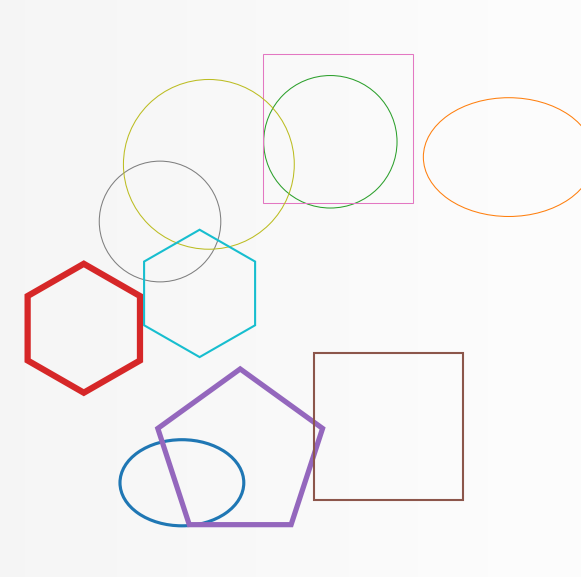[{"shape": "oval", "thickness": 1.5, "radius": 0.53, "center": [0.313, 0.163]}, {"shape": "oval", "thickness": 0.5, "radius": 0.73, "center": [0.875, 0.727]}, {"shape": "circle", "thickness": 0.5, "radius": 0.57, "center": [0.568, 0.754]}, {"shape": "hexagon", "thickness": 3, "radius": 0.56, "center": [0.144, 0.431]}, {"shape": "pentagon", "thickness": 2.5, "radius": 0.75, "center": [0.413, 0.211]}, {"shape": "square", "thickness": 1, "radius": 0.64, "center": [0.668, 0.261]}, {"shape": "square", "thickness": 0.5, "radius": 0.65, "center": [0.582, 0.776]}, {"shape": "circle", "thickness": 0.5, "radius": 0.52, "center": [0.275, 0.616]}, {"shape": "circle", "thickness": 0.5, "radius": 0.73, "center": [0.359, 0.715]}, {"shape": "hexagon", "thickness": 1, "radius": 0.55, "center": [0.343, 0.491]}]